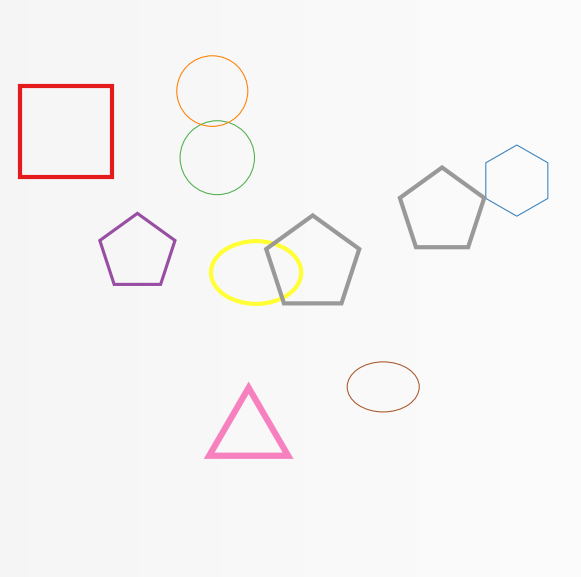[{"shape": "square", "thickness": 2, "radius": 0.39, "center": [0.114, 0.772]}, {"shape": "hexagon", "thickness": 0.5, "radius": 0.31, "center": [0.889, 0.686]}, {"shape": "circle", "thickness": 0.5, "radius": 0.32, "center": [0.374, 0.726]}, {"shape": "pentagon", "thickness": 1.5, "radius": 0.34, "center": [0.236, 0.562]}, {"shape": "circle", "thickness": 0.5, "radius": 0.31, "center": [0.365, 0.841]}, {"shape": "oval", "thickness": 2, "radius": 0.39, "center": [0.441, 0.527]}, {"shape": "oval", "thickness": 0.5, "radius": 0.31, "center": [0.659, 0.329]}, {"shape": "triangle", "thickness": 3, "radius": 0.39, "center": [0.428, 0.249]}, {"shape": "pentagon", "thickness": 2, "radius": 0.38, "center": [0.761, 0.633]}, {"shape": "pentagon", "thickness": 2, "radius": 0.42, "center": [0.538, 0.542]}]